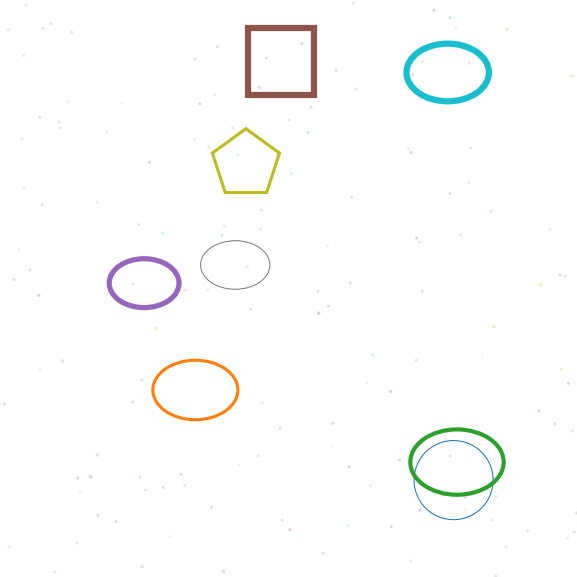[{"shape": "circle", "thickness": 0.5, "radius": 0.34, "center": [0.785, 0.168]}, {"shape": "oval", "thickness": 1.5, "radius": 0.37, "center": [0.338, 0.324]}, {"shape": "oval", "thickness": 2, "radius": 0.4, "center": [0.791, 0.199]}, {"shape": "oval", "thickness": 2.5, "radius": 0.3, "center": [0.25, 0.509]}, {"shape": "square", "thickness": 3, "radius": 0.29, "center": [0.486, 0.893]}, {"shape": "oval", "thickness": 0.5, "radius": 0.3, "center": [0.407, 0.54]}, {"shape": "pentagon", "thickness": 1.5, "radius": 0.31, "center": [0.426, 0.715]}, {"shape": "oval", "thickness": 3, "radius": 0.36, "center": [0.775, 0.874]}]